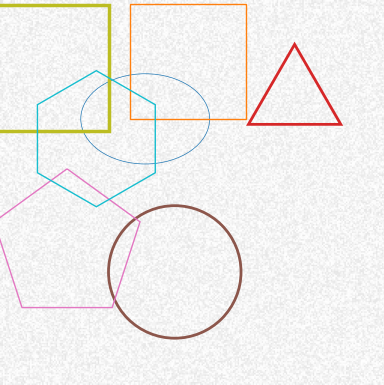[{"shape": "oval", "thickness": 0.5, "radius": 0.84, "center": [0.377, 0.691]}, {"shape": "square", "thickness": 1, "radius": 0.75, "center": [0.488, 0.84]}, {"shape": "triangle", "thickness": 2, "radius": 0.69, "center": [0.765, 0.746]}, {"shape": "circle", "thickness": 2, "radius": 0.86, "center": [0.454, 0.294]}, {"shape": "pentagon", "thickness": 1, "radius": 1.0, "center": [0.174, 0.362]}, {"shape": "square", "thickness": 2.5, "radius": 0.82, "center": [0.119, 0.823]}, {"shape": "hexagon", "thickness": 1, "radius": 0.88, "center": [0.25, 0.64]}]